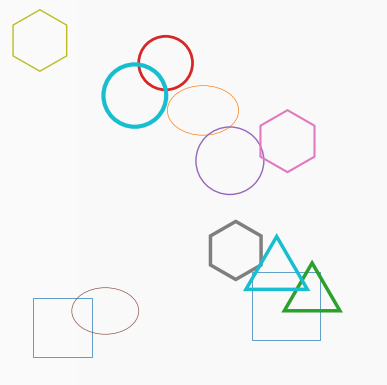[{"shape": "square", "thickness": 0.5, "radius": 0.38, "center": [0.161, 0.149]}, {"shape": "square", "thickness": 0.5, "radius": 0.44, "center": [0.738, 0.204]}, {"shape": "oval", "thickness": 0.5, "radius": 0.46, "center": [0.524, 0.713]}, {"shape": "triangle", "thickness": 2.5, "radius": 0.41, "center": [0.805, 0.234]}, {"shape": "circle", "thickness": 2, "radius": 0.35, "center": [0.427, 0.836]}, {"shape": "circle", "thickness": 1, "radius": 0.44, "center": [0.593, 0.583]}, {"shape": "oval", "thickness": 0.5, "radius": 0.43, "center": [0.272, 0.192]}, {"shape": "hexagon", "thickness": 1.5, "radius": 0.4, "center": [0.742, 0.633]}, {"shape": "hexagon", "thickness": 2.5, "radius": 0.38, "center": [0.608, 0.349]}, {"shape": "hexagon", "thickness": 1, "radius": 0.4, "center": [0.103, 0.895]}, {"shape": "circle", "thickness": 3, "radius": 0.4, "center": [0.348, 0.752]}, {"shape": "triangle", "thickness": 2.5, "radius": 0.46, "center": [0.714, 0.294]}]